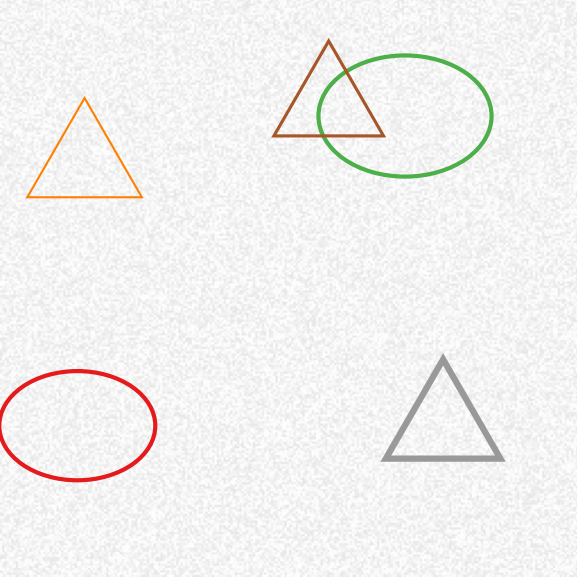[{"shape": "oval", "thickness": 2, "radius": 0.68, "center": [0.134, 0.262]}, {"shape": "oval", "thickness": 2, "radius": 0.75, "center": [0.701, 0.798]}, {"shape": "triangle", "thickness": 1, "radius": 0.57, "center": [0.146, 0.715]}, {"shape": "triangle", "thickness": 1.5, "radius": 0.55, "center": [0.569, 0.819]}, {"shape": "triangle", "thickness": 3, "radius": 0.57, "center": [0.767, 0.262]}]